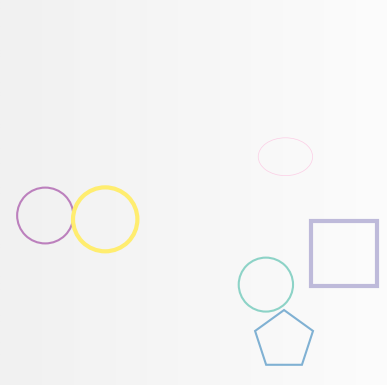[{"shape": "circle", "thickness": 1.5, "radius": 0.35, "center": [0.686, 0.261]}, {"shape": "square", "thickness": 3, "radius": 0.42, "center": [0.888, 0.343]}, {"shape": "pentagon", "thickness": 1.5, "radius": 0.39, "center": [0.733, 0.116]}, {"shape": "oval", "thickness": 0.5, "radius": 0.35, "center": [0.737, 0.593]}, {"shape": "circle", "thickness": 1.5, "radius": 0.36, "center": [0.117, 0.44]}, {"shape": "circle", "thickness": 3, "radius": 0.42, "center": [0.272, 0.43]}]